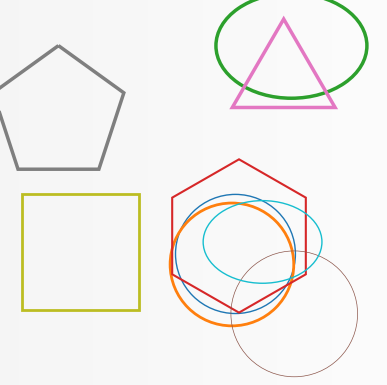[{"shape": "circle", "thickness": 1, "radius": 0.77, "center": [0.608, 0.34]}, {"shape": "circle", "thickness": 2, "radius": 0.8, "center": [0.599, 0.313]}, {"shape": "oval", "thickness": 2.5, "radius": 0.97, "center": [0.752, 0.881]}, {"shape": "hexagon", "thickness": 1.5, "radius": 1.0, "center": [0.617, 0.387]}, {"shape": "circle", "thickness": 0.5, "radius": 0.82, "center": [0.759, 0.185]}, {"shape": "triangle", "thickness": 2.5, "radius": 0.77, "center": [0.732, 0.797]}, {"shape": "pentagon", "thickness": 2.5, "radius": 0.89, "center": [0.151, 0.704]}, {"shape": "square", "thickness": 2, "radius": 0.75, "center": [0.208, 0.344]}, {"shape": "oval", "thickness": 1, "radius": 0.77, "center": [0.678, 0.372]}]